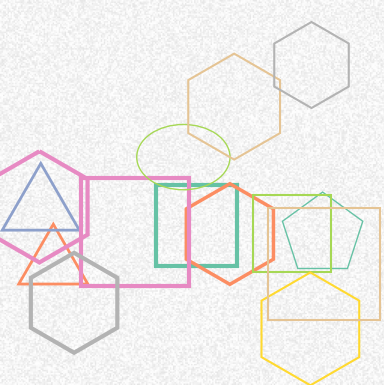[{"shape": "square", "thickness": 3, "radius": 0.53, "center": [0.51, 0.413]}, {"shape": "pentagon", "thickness": 1, "radius": 0.55, "center": [0.838, 0.391]}, {"shape": "triangle", "thickness": 2, "radius": 0.52, "center": [0.138, 0.314]}, {"shape": "hexagon", "thickness": 2.5, "radius": 0.65, "center": [0.597, 0.392]}, {"shape": "triangle", "thickness": 2, "radius": 0.58, "center": [0.106, 0.46]}, {"shape": "square", "thickness": 3, "radius": 0.7, "center": [0.351, 0.397]}, {"shape": "hexagon", "thickness": 3, "radius": 0.72, "center": [0.102, 0.463]}, {"shape": "oval", "thickness": 1, "radius": 0.61, "center": [0.476, 0.592]}, {"shape": "square", "thickness": 1.5, "radius": 0.5, "center": [0.759, 0.394]}, {"shape": "hexagon", "thickness": 1.5, "radius": 0.73, "center": [0.806, 0.146]}, {"shape": "hexagon", "thickness": 1.5, "radius": 0.69, "center": [0.608, 0.723]}, {"shape": "square", "thickness": 1.5, "radius": 0.73, "center": [0.843, 0.315]}, {"shape": "hexagon", "thickness": 3, "radius": 0.65, "center": [0.192, 0.214]}, {"shape": "hexagon", "thickness": 1.5, "radius": 0.56, "center": [0.809, 0.831]}]